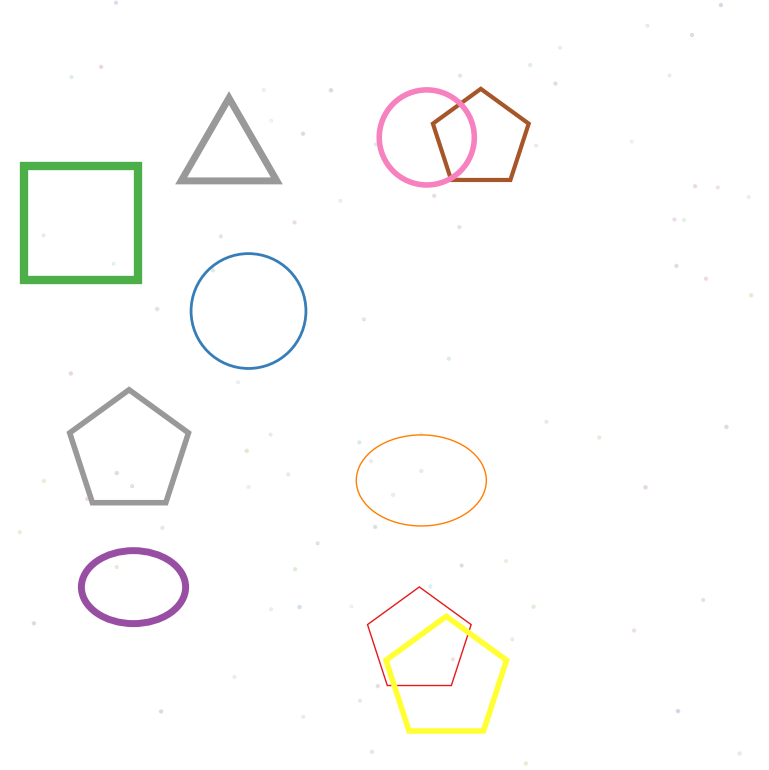[{"shape": "pentagon", "thickness": 0.5, "radius": 0.35, "center": [0.545, 0.167]}, {"shape": "circle", "thickness": 1, "radius": 0.37, "center": [0.323, 0.596]}, {"shape": "square", "thickness": 3, "radius": 0.37, "center": [0.105, 0.71]}, {"shape": "oval", "thickness": 2.5, "radius": 0.34, "center": [0.173, 0.237]}, {"shape": "oval", "thickness": 0.5, "radius": 0.42, "center": [0.547, 0.376]}, {"shape": "pentagon", "thickness": 2, "radius": 0.41, "center": [0.58, 0.117]}, {"shape": "pentagon", "thickness": 1.5, "radius": 0.33, "center": [0.624, 0.819]}, {"shape": "circle", "thickness": 2, "radius": 0.31, "center": [0.554, 0.822]}, {"shape": "triangle", "thickness": 2.5, "radius": 0.36, "center": [0.297, 0.801]}, {"shape": "pentagon", "thickness": 2, "radius": 0.41, "center": [0.168, 0.413]}]